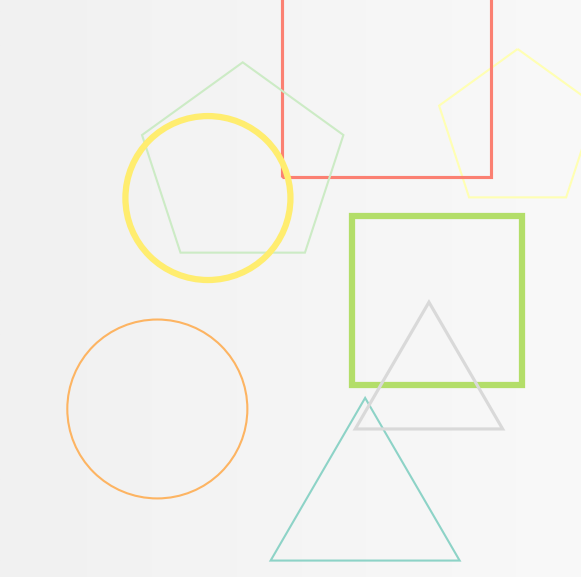[{"shape": "triangle", "thickness": 1, "radius": 0.94, "center": [0.628, 0.122]}, {"shape": "pentagon", "thickness": 1, "radius": 0.71, "center": [0.891, 0.772]}, {"shape": "square", "thickness": 1.5, "radius": 0.9, "center": [0.665, 0.873]}, {"shape": "circle", "thickness": 1, "radius": 0.77, "center": [0.271, 0.291]}, {"shape": "square", "thickness": 3, "radius": 0.73, "center": [0.752, 0.479]}, {"shape": "triangle", "thickness": 1.5, "radius": 0.73, "center": [0.738, 0.33]}, {"shape": "pentagon", "thickness": 1, "radius": 0.91, "center": [0.418, 0.709]}, {"shape": "circle", "thickness": 3, "radius": 0.71, "center": [0.358, 0.656]}]